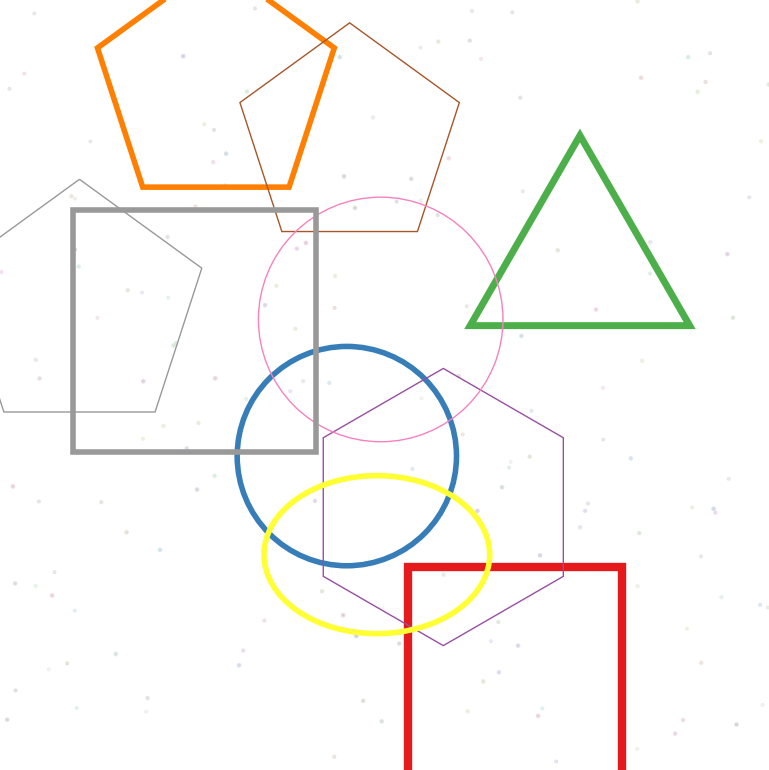[{"shape": "square", "thickness": 3, "radius": 0.7, "center": [0.669, 0.124]}, {"shape": "circle", "thickness": 2, "radius": 0.71, "center": [0.45, 0.408]}, {"shape": "triangle", "thickness": 2.5, "radius": 0.82, "center": [0.753, 0.659]}, {"shape": "hexagon", "thickness": 0.5, "radius": 0.9, "center": [0.576, 0.342]}, {"shape": "pentagon", "thickness": 2, "radius": 0.81, "center": [0.28, 0.888]}, {"shape": "oval", "thickness": 2, "radius": 0.73, "center": [0.489, 0.28]}, {"shape": "pentagon", "thickness": 0.5, "radius": 0.75, "center": [0.454, 0.82]}, {"shape": "circle", "thickness": 0.5, "radius": 0.79, "center": [0.494, 0.585]}, {"shape": "pentagon", "thickness": 0.5, "radius": 0.84, "center": [0.103, 0.6]}, {"shape": "square", "thickness": 2, "radius": 0.79, "center": [0.252, 0.57]}]